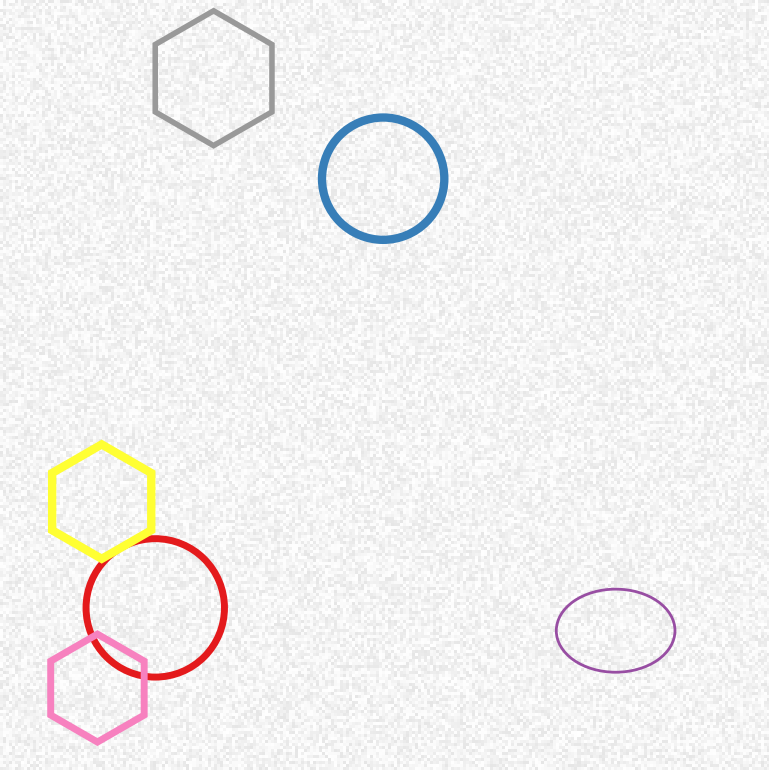[{"shape": "circle", "thickness": 2.5, "radius": 0.45, "center": [0.202, 0.211]}, {"shape": "circle", "thickness": 3, "radius": 0.4, "center": [0.498, 0.768]}, {"shape": "oval", "thickness": 1, "radius": 0.39, "center": [0.8, 0.181]}, {"shape": "hexagon", "thickness": 3, "radius": 0.37, "center": [0.132, 0.349]}, {"shape": "hexagon", "thickness": 2.5, "radius": 0.35, "center": [0.127, 0.106]}, {"shape": "hexagon", "thickness": 2, "radius": 0.44, "center": [0.277, 0.898]}]